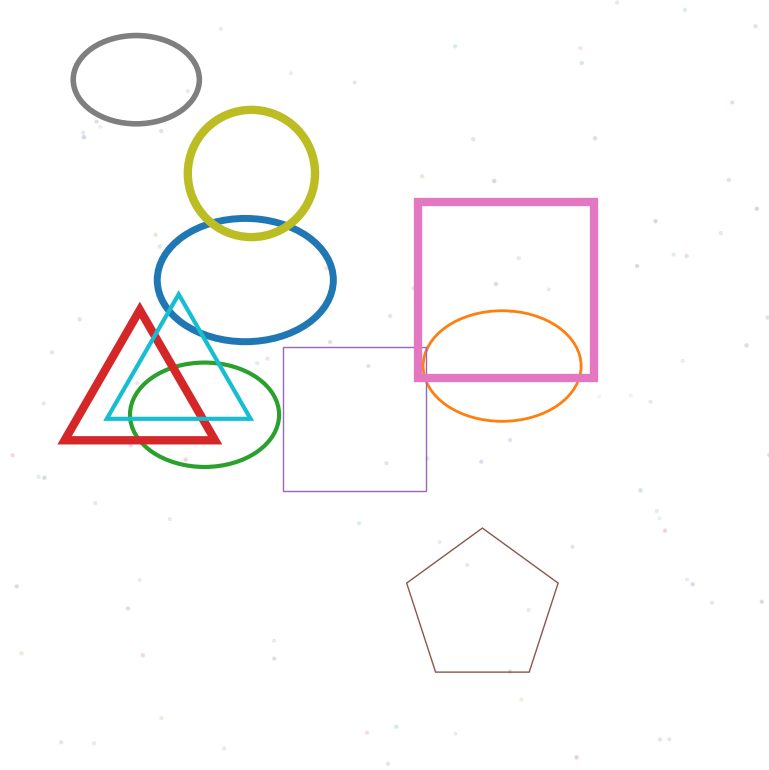[{"shape": "oval", "thickness": 2.5, "radius": 0.57, "center": [0.319, 0.636]}, {"shape": "oval", "thickness": 1, "radius": 0.51, "center": [0.652, 0.525]}, {"shape": "oval", "thickness": 1.5, "radius": 0.48, "center": [0.266, 0.461]}, {"shape": "triangle", "thickness": 3, "radius": 0.56, "center": [0.182, 0.485]}, {"shape": "square", "thickness": 0.5, "radius": 0.47, "center": [0.46, 0.456]}, {"shape": "pentagon", "thickness": 0.5, "radius": 0.52, "center": [0.626, 0.211]}, {"shape": "square", "thickness": 3, "radius": 0.57, "center": [0.657, 0.624]}, {"shape": "oval", "thickness": 2, "radius": 0.41, "center": [0.177, 0.897]}, {"shape": "circle", "thickness": 3, "radius": 0.41, "center": [0.327, 0.775]}, {"shape": "triangle", "thickness": 1.5, "radius": 0.54, "center": [0.232, 0.51]}]